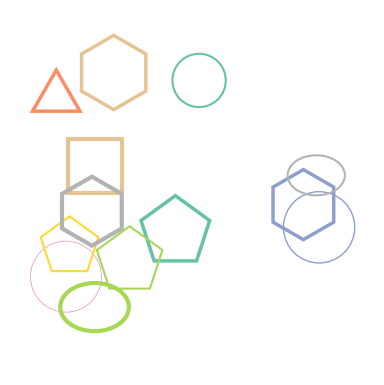[{"shape": "circle", "thickness": 1.5, "radius": 0.35, "center": [0.517, 0.791]}, {"shape": "pentagon", "thickness": 2.5, "radius": 0.47, "center": [0.455, 0.398]}, {"shape": "triangle", "thickness": 2.5, "radius": 0.36, "center": [0.146, 0.747]}, {"shape": "circle", "thickness": 1, "radius": 0.46, "center": [0.829, 0.41]}, {"shape": "hexagon", "thickness": 2.5, "radius": 0.46, "center": [0.788, 0.468]}, {"shape": "circle", "thickness": 0.5, "radius": 0.46, "center": [0.171, 0.281]}, {"shape": "pentagon", "thickness": 1.5, "radius": 0.45, "center": [0.337, 0.323]}, {"shape": "oval", "thickness": 3, "radius": 0.45, "center": [0.246, 0.202]}, {"shape": "pentagon", "thickness": 1.5, "radius": 0.39, "center": [0.181, 0.359]}, {"shape": "hexagon", "thickness": 2.5, "radius": 0.48, "center": [0.295, 0.812]}, {"shape": "square", "thickness": 3, "radius": 0.35, "center": [0.247, 0.569]}, {"shape": "oval", "thickness": 1.5, "radius": 0.37, "center": [0.821, 0.545]}, {"shape": "hexagon", "thickness": 3, "radius": 0.45, "center": [0.239, 0.451]}]